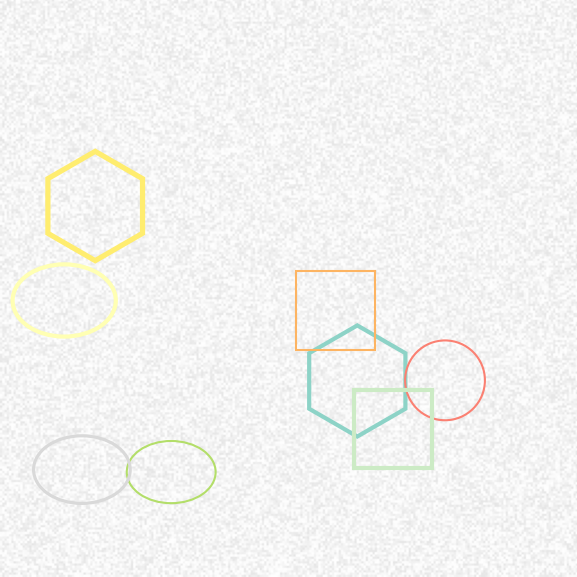[{"shape": "hexagon", "thickness": 2, "radius": 0.48, "center": [0.619, 0.339]}, {"shape": "oval", "thickness": 2, "radius": 0.45, "center": [0.111, 0.479]}, {"shape": "circle", "thickness": 1, "radius": 0.35, "center": [0.771, 0.341]}, {"shape": "square", "thickness": 1, "radius": 0.34, "center": [0.581, 0.462]}, {"shape": "oval", "thickness": 1, "radius": 0.38, "center": [0.296, 0.182]}, {"shape": "oval", "thickness": 1.5, "radius": 0.42, "center": [0.142, 0.186]}, {"shape": "square", "thickness": 2, "radius": 0.34, "center": [0.681, 0.256]}, {"shape": "hexagon", "thickness": 2.5, "radius": 0.47, "center": [0.165, 0.642]}]